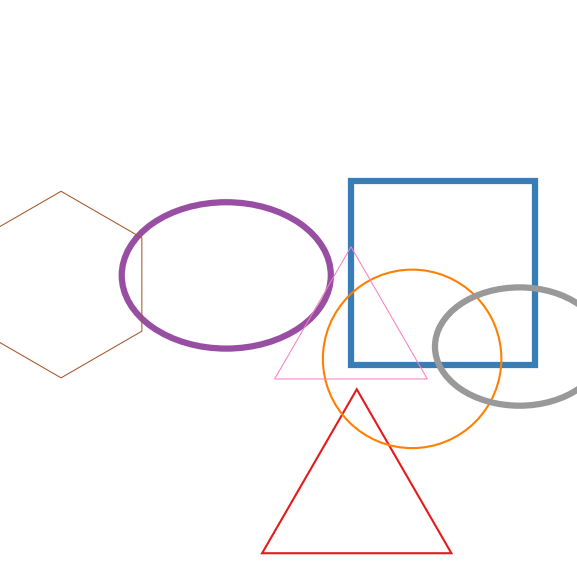[{"shape": "triangle", "thickness": 1, "radius": 0.95, "center": [0.618, 0.136]}, {"shape": "square", "thickness": 3, "radius": 0.8, "center": [0.767, 0.527]}, {"shape": "oval", "thickness": 3, "radius": 0.91, "center": [0.392, 0.522]}, {"shape": "circle", "thickness": 1, "radius": 0.77, "center": [0.714, 0.378]}, {"shape": "hexagon", "thickness": 0.5, "radius": 0.81, "center": [0.106, 0.506]}, {"shape": "triangle", "thickness": 0.5, "radius": 0.76, "center": [0.608, 0.419]}, {"shape": "oval", "thickness": 3, "radius": 0.73, "center": [0.9, 0.399]}]